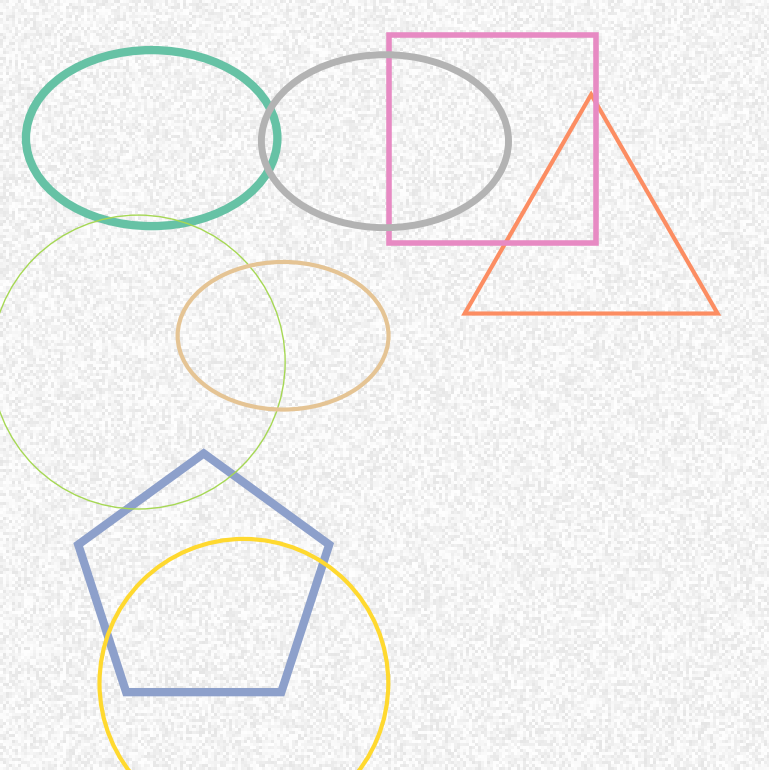[{"shape": "oval", "thickness": 3, "radius": 0.82, "center": [0.197, 0.821]}, {"shape": "triangle", "thickness": 1.5, "radius": 0.95, "center": [0.768, 0.688]}, {"shape": "pentagon", "thickness": 3, "radius": 0.86, "center": [0.265, 0.24]}, {"shape": "square", "thickness": 2, "radius": 0.67, "center": [0.639, 0.819]}, {"shape": "circle", "thickness": 0.5, "radius": 0.95, "center": [0.179, 0.53]}, {"shape": "circle", "thickness": 1.5, "radius": 0.94, "center": [0.317, 0.113]}, {"shape": "oval", "thickness": 1.5, "radius": 0.68, "center": [0.368, 0.564]}, {"shape": "oval", "thickness": 2.5, "radius": 0.8, "center": [0.5, 0.817]}]